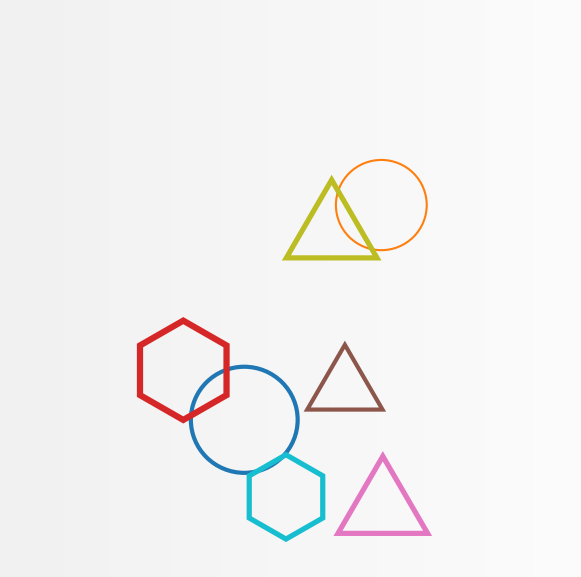[{"shape": "circle", "thickness": 2, "radius": 0.46, "center": [0.42, 0.272]}, {"shape": "circle", "thickness": 1, "radius": 0.39, "center": [0.656, 0.644]}, {"shape": "hexagon", "thickness": 3, "radius": 0.43, "center": [0.315, 0.358]}, {"shape": "triangle", "thickness": 2, "radius": 0.37, "center": [0.593, 0.327]}, {"shape": "triangle", "thickness": 2.5, "radius": 0.45, "center": [0.659, 0.12]}, {"shape": "triangle", "thickness": 2.5, "radius": 0.45, "center": [0.571, 0.598]}, {"shape": "hexagon", "thickness": 2.5, "radius": 0.37, "center": [0.492, 0.139]}]